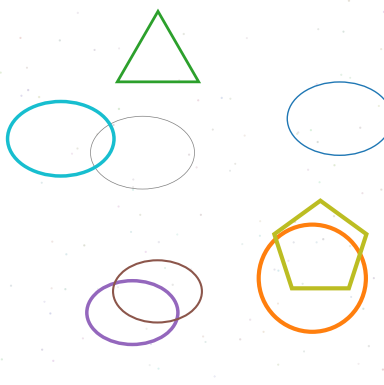[{"shape": "oval", "thickness": 1, "radius": 0.68, "center": [0.882, 0.692]}, {"shape": "circle", "thickness": 3, "radius": 0.7, "center": [0.811, 0.277]}, {"shape": "triangle", "thickness": 2, "radius": 0.61, "center": [0.41, 0.848]}, {"shape": "oval", "thickness": 2.5, "radius": 0.59, "center": [0.344, 0.188]}, {"shape": "oval", "thickness": 1.5, "radius": 0.58, "center": [0.409, 0.243]}, {"shape": "oval", "thickness": 0.5, "radius": 0.68, "center": [0.37, 0.604]}, {"shape": "pentagon", "thickness": 3, "radius": 0.63, "center": [0.832, 0.353]}, {"shape": "oval", "thickness": 2.5, "radius": 0.69, "center": [0.158, 0.64]}]